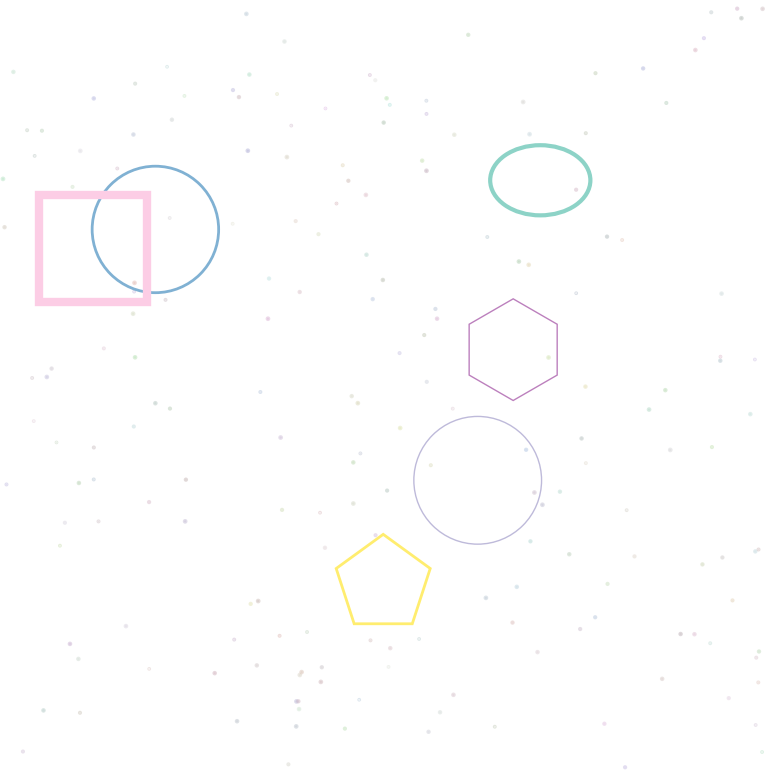[{"shape": "oval", "thickness": 1.5, "radius": 0.33, "center": [0.702, 0.766]}, {"shape": "circle", "thickness": 0.5, "radius": 0.41, "center": [0.62, 0.376]}, {"shape": "circle", "thickness": 1, "radius": 0.41, "center": [0.202, 0.702]}, {"shape": "square", "thickness": 3, "radius": 0.35, "center": [0.121, 0.677]}, {"shape": "hexagon", "thickness": 0.5, "radius": 0.33, "center": [0.666, 0.546]}, {"shape": "pentagon", "thickness": 1, "radius": 0.32, "center": [0.498, 0.242]}]